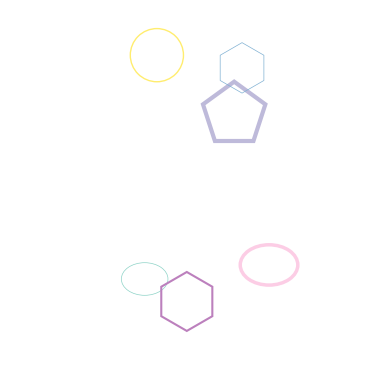[{"shape": "oval", "thickness": 0.5, "radius": 0.3, "center": [0.376, 0.275]}, {"shape": "pentagon", "thickness": 3, "radius": 0.43, "center": [0.608, 0.703]}, {"shape": "hexagon", "thickness": 0.5, "radius": 0.33, "center": [0.629, 0.824]}, {"shape": "oval", "thickness": 2.5, "radius": 0.37, "center": [0.699, 0.312]}, {"shape": "hexagon", "thickness": 1.5, "radius": 0.38, "center": [0.485, 0.217]}, {"shape": "circle", "thickness": 1, "radius": 0.35, "center": [0.407, 0.857]}]